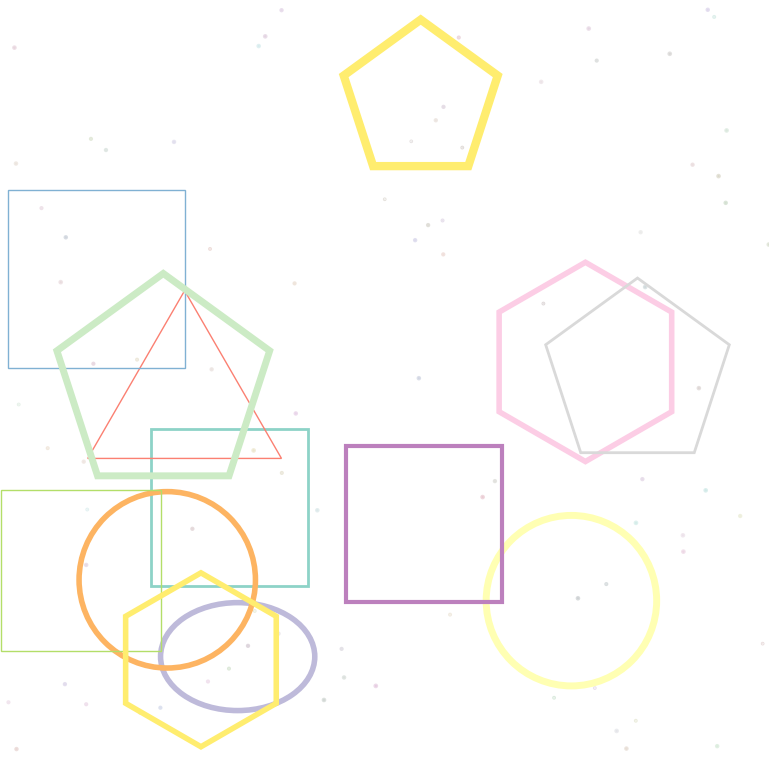[{"shape": "square", "thickness": 1, "radius": 0.51, "center": [0.298, 0.341]}, {"shape": "circle", "thickness": 2.5, "radius": 0.55, "center": [0.742, 0.22]}, {"shape": "oval", "thickness": 2, "radius": 0.5, "center": [0.309, 0.147]}, {"shape": "triangle", "thickness": 0.5, "radius": 0.73, "center": [0.24, 0.477]}, {"shape": "square", "thickness": 0.5, "radius": 0.58, "center": [0.126, 0.638]}, {"shape": "circle", "thickness": 2, "radius": 0.57, "center": [0.217, 0.247]}, {"shape": "square", "thickness": 0.5, "radius": 0.52, "center": [0.105, 0.259]}, {"shape": "hexagon", "thickness": 2, "radius": 0.65, "center": [0.76, 0.53]}, {"shape": "pentagon", "thickness": 1, "radius": 0.63, "center": [0.828, 0.514]}, {"shape": "square", "thickness": 1.5, "radius": 0.51, "center": [0.55, 0.319]}, {"shape": "pentagon", "thickness": 2.5, "radius": 0.73, "center": [0.212, 0.5]}, {"shape": "hexagon", "thickness": 2, "radius": 0.56, "center": [0.261, 0.143]}, {"shape": "pentagon", "thickness": 3, "radius": 0.53, "center": [0.546, 0.869]}]